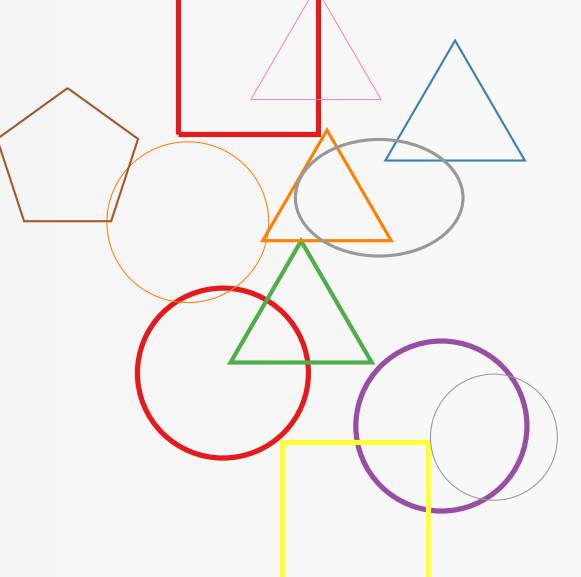[{"shape": "circle", "thickness": 2.5, "radius": 0.74, "center": [0.384, 0.353]}, {"shape": "square", "thickness": 2.5, "radius": 0.6, "center": [0.427, 0.887]}, {"shape": "triangle", "thickness": 1, "radius": 0.69, "center": [0.783, 0.79]}, {"shape": "triangle", "thickness": 2, "radius": 0.7, "center": [0.518, 0.442]}, {"shape": "circle", "thickness": 2.5, "radius": 0.74, "center": [0.759, 0.261]}, {"shape": "circle", "thickness": 0.5, "radius": 0.7, "center": [0.323, 0.614]}, {"shape": "triangle", "thickness": 1.5, "radius": 0.64, "center": [0.563, 0.646]}, {"shape": "square", "thickness": 2.5, "radius": 0.63, "center": [0.611, 0.108]}, {"shape": "pentagon", "thickness": 1, "radius": 0.64, "center": [0.116, 0.719]}, {"shape": "triangle", "thickness": 0.5, "radius": 0.65, "center": [0.544, 0.891]}, {"shape": "circle", "thickness": 0.5, "radius": 0.55, "center": [0.85, 0.242]}, {"shape": "oval", "thickness": 1.5, "radius": 0.72, "center": [0.652, 0.657]}]